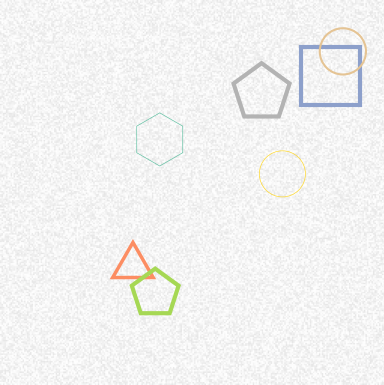[{"shape": "hexagon", "thickness": 0.5, "radius": 0.34, "center": [0.415, 0.638]}, {"shape": "triangle", "thickness": 2.5, "radius": 0.3, "center": [0.345, 0.31]}, {"shape": "square", "thickness": 3, "radius": 0.38, "center": [0.859, 0.803]}, {"shape": "pentagon", "thickness": 3, "radius": 0.32, "center": [0.403, 0.238]}, {"shape": "circle", "thickness": 0.5, "radius": 0.3, "center": [0.733, 0.548]}, {"shape": "circle", "thickness": 1.5, "radius": 0.3, "center": [0.891, 0.867]}, {"shape": "pentagon", "thickness": 3, "radius": 0.38, "center": [0.679, 0.759]}]